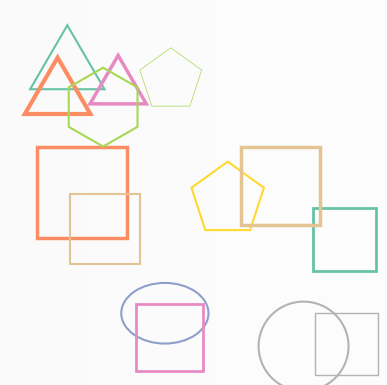[{"shape": "square", "thickness": 2, "radius": 0.41, "center": [0.889, 0.378]}, {"shape": "triangle", "thickness": 1.5, "radius": 0.55, "center": [0.174, 0.824]}, {"shape": "square", "thickness": 2.5, "radius": 0.59, "center": [0.212, 0.5]}, {"shape": "triangle", "thickness": 3, "radius": 0.49, "center": [0.149, 0.753]}, {"shape": "oval", "thickness": 1.5, "radius": 0.56, "center": [0.425, 0.186]}, {"shape": "triangle", "thickness": 2.5, "radius": 0.42, "center": [0.305, 0.772]}, {"shape": "square", "thickness": 2, "radius": 0.44, "center": [0.438, 0.124]}, {"shape": "hexagon", "thickness": 1.5, "radius": 0.51, "center": [0.266, 0.722]}, {"shape": "pentagon", "thickness": 0.5, "radius": 0.42, "center": [0.441, 0.792]}, {"shape": "pentagon", "thickness": 1.5, "radius": 0.49, "center": [0.588, 0.482]}, {"shape": "square", "thickness": 1.5, "radius": 0.45, "center": [0.271, 0.404]}, {"shape": "square", "thickness": 2.5, "radius": 0.51, "center": [0.724, 0.516]}, {"shape": "square", "thickness": 1, "radius": 0.4, "center": [0.894, 0.106]}, {"shape": "circle", "thickness": 1.5, "radius": 0.58, "center": [0.783, 0.101]}]